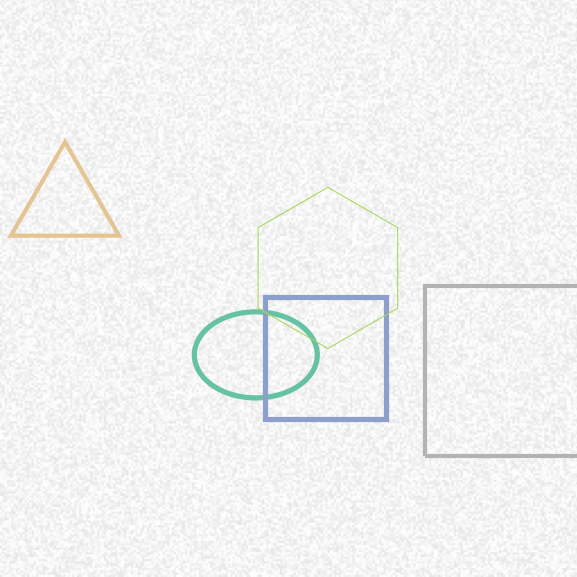[{"shape": "oval", "thickness": 2.5, "radius": 0.53, "center": [0.443, 0.385]}, {"shape": "square", "thickness": 2.5, "radius": 0.53, "center": [0.564, 0.38]}, {"shape": "hexagon", "thickness": 0.5, "radius": 0.7, "center": [0.568, 0.535]}, {"shape": "triangle", "thickness": 2, "radius": 0.54, "center": [0.113, 0.645]}, {"shape": "square", "thickness": 2, "radius": 0.73, "center": [0.882, 0.357]}]